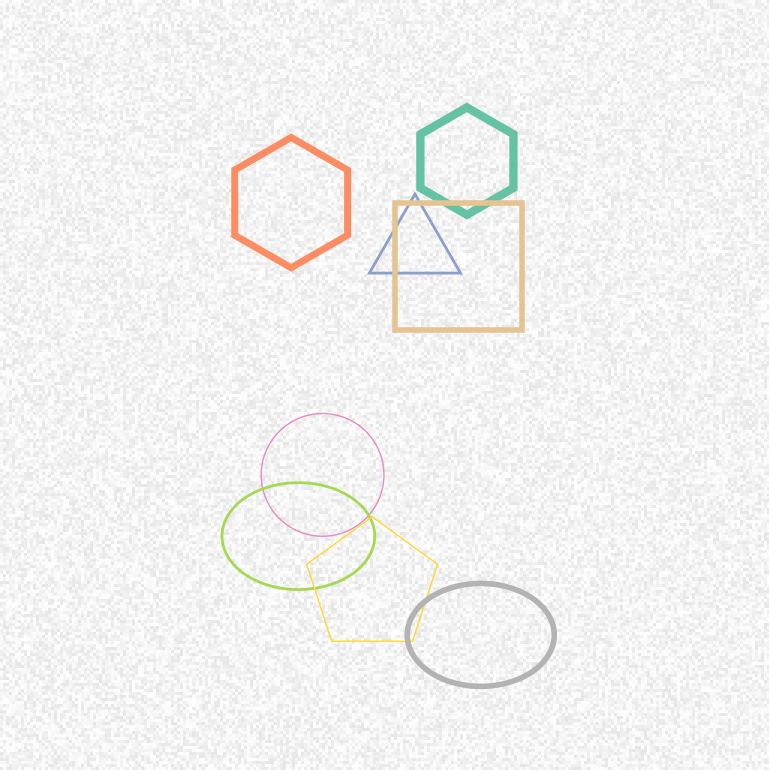[{"shape": "hexagon", "thickness": 3, "radius": 0.35, "center": [0.606, 0.791]}, {"shape": "hexagon", "thickness": 2.5, "radius": 0.42, "center": [0.378, 0.737]}, {"shape": "triangle", "thickness": 1, "radius": 0.34, "center": [0.539, 0.68]}, {"shape": "circle", "thickness": 0.5, "radius": 0.4, "center": [0.419, 0.383]}, {"shape": "oval", "thickness": 1, "radius": 0.5, "center": [0.387, 0.304]}, {"shape": "pentagon", "thickness": 0.5, "radius": 0.45, "center": [0.483, 0.24]}, {"shape": "square", "thickness": 2, "radius": 0.41, "center": [0.595, 0.654]}, {"shape": "oval", "thickness": 2, "radius": 0.48, "center": [0.624, 0.175]}]